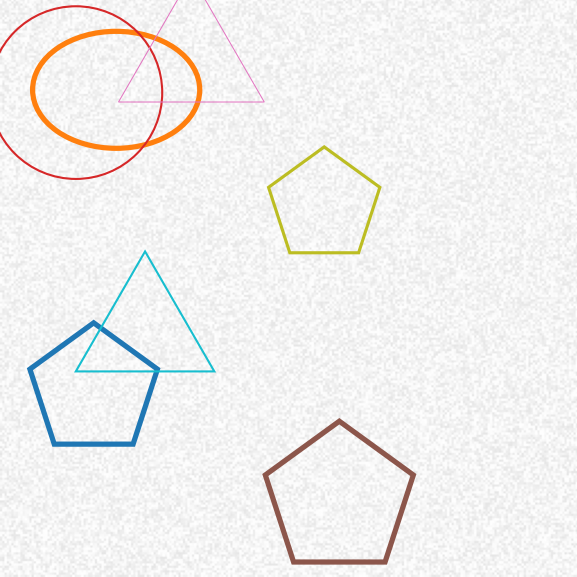[{"shape": "pentagon", "thickness": 2.5, "radius": 0.58, "center": [0.162, 0.324]}, {"shape": "oval", "thickness": 2.5, "radius": 0.72, "center": [0.201, 0.844]}, {"shape": "circle", "thickness": 1, "radius": 0.75, "center": [0.131, 0.839]}, {"shape": "pentagon", "thickness": 2.5, "radius": 0.67, "center": [0.588, 0.135]}, {"shape": "triangle", "thickness": 0.5, "radius": 0.73, "center": [0.331, 0.895]}, {"shape": "pentagon", "thickness": 1.5, "radius": 0.51, "center": [0.561, 0.643]}, {"shape": "triangle", "thickness": 1, "radius": 0.69, "center": [0.251, 0.425]}]